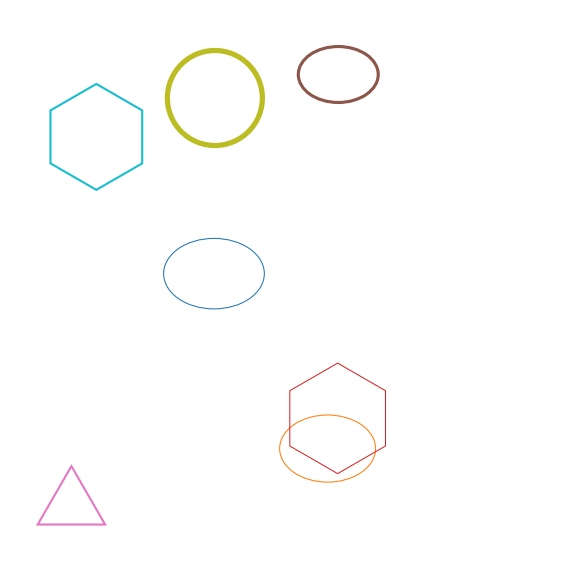[{"shape": "oval", "thickness": 0.5, "radius": 0.44, "center": [0.371, 0.525]}, {"shape": "oval", "thickness": 0.5, "radius": 0.42, "center": [0.567, 0.222]}, {"shape": "hexagon", "thickness": 0.5, "radius": 0.48, "center": [0.585, 0.275]}, {"shape": "oval", "thickness": 1.5, "radius": 0.35, "center": [0.586, 0.87]}, {"shape": "triangle", "thickness": 1, "radius": 0.34, "center": [0.124, 0.125]}, {"shape": "circle", "thickness": 2.5, "radius": 0.41, "center": [0.372, 0.829]}, {"shape": "hexagon", "thickness": 1, "radius": 0.46, "center": [0.167, 0.762]}]